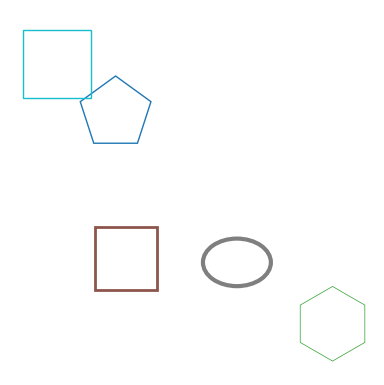[{"shape": "pentagon", "thickness": 1, "radius": 0.48, "center": [0.3, 0.706]}, {"shape": "hexagon", "thickness": 0.5, "radius": 0.48, "center": [0.864, 0.159]}, {"shape": "square", "thickness": 2, "radius": 0.41, "center": [0.326, 0.329]}, {"shape": "oval", "thickness": 3, "radius": 0.44, "center": [0.615, 0.319]}, {"shape": "square", "thickness": 1, "radius": 0.44, "center": [0.148, 0.834]}]